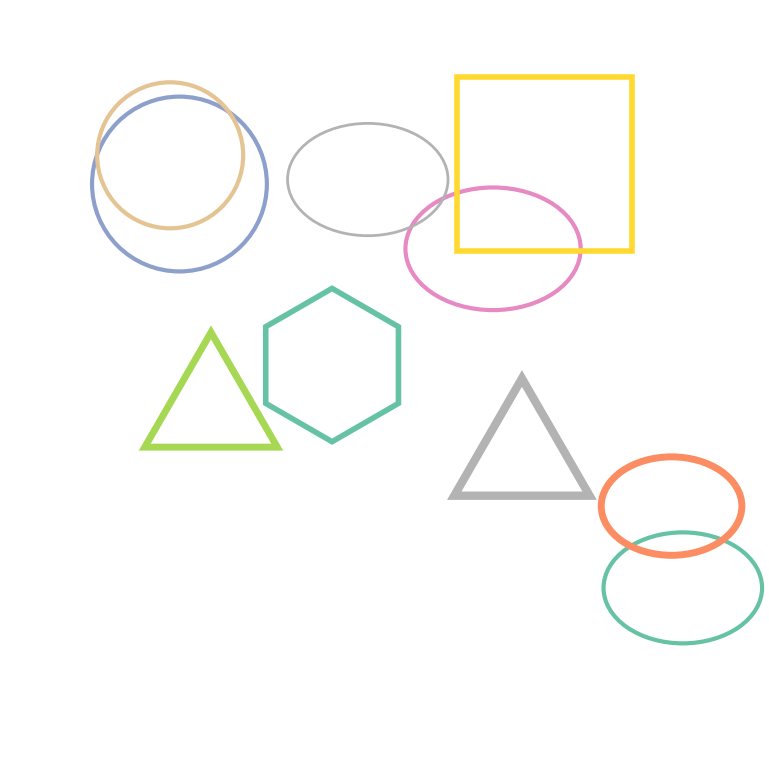[{"shape": "oval", "thickness": 1.5, "radius": 0.51, "center": [0.887, 0.237]}, {"shape": "hexagon", "thickness": 2, "radius": 0.5, "center": [0.431, 0.526]}, {"shape": "oval", "thickness": 2.5, "radius": 0.46, "center": [0.872, 0.343]}, {"shape": "circle", "thickness": 1.5, "radius": 0.57, "center": [0.233, 0.761]}, {"shape": "oval", "thickness": 1.5, "radius": 0.57, "center": [0.64, 0.677]}, {"shape": "triangle", "thickness": 2.5, "radius": 0.5, "center": [0.274, 0.469]}, {"shape": "square", "thickness": 2, "radius": 0.57, "center": [0.707, 0.787]}, {"shape": "circle", "thickness": 1.5, "radius": 0.47, "center": [0.221, 0.798]}, {"shape": "oval", "thickness": 1, "radius": 0.52, "center": [0.478, 0.767]}, {"shape": "triangle", "thickness": 3, "radius": 0.51, "center": [0.678, 0.407]}]